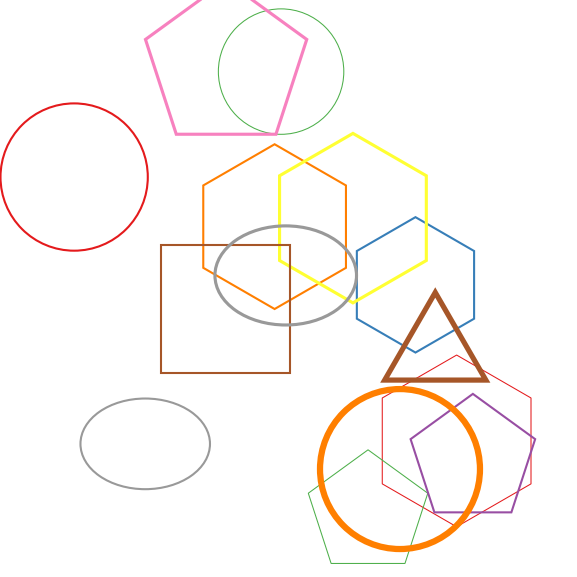[{"shape": "circle", "thickness": 1, "radius": 0.64, "center": [0.128, 0.693]}, {"shape": "hexagon", "thickness": 0.5, "radius": 0.74, "center": [0.791, 0.236]}, {"shape": "hexagon", "thickness": 1, "radius": 0.59, "center": [0.719, 0.506]}, {"shape": "circle", "thickness": 0.5, "radius": 0.54, "center": [0.487, 0.875]}, {"shape": "pentagon", "thickness": 0.5, "radius": 0.54, "center": [0.637, 0.111]}, {"shape": "pentagon", "thickness": 1, "radius": 0.57, "center": [0.819, 0.204]}, {"shape": "circle", "thickness": 3, "radius": 0.69, "center": [0.693, 0.187]}, {"shape": "hexagon", "thickness": 1, "radius": 0.71, "center": [0.476, 0.607]}, {"shape": "hexagon", "thickness": 1.5, "radius": 0.73, "center": [0.611, 0.621]}, {"shape": "triangle", "thickness": 2.5, "radius": 0.51, "center": [0.754, 0.392]}, {"shape": "square", "thickness": 1, "radius": 0.56, "center": [0.39, 0.464]}, {"shape": "pentagon", "thickness": 1.5, "radius": 0.73, "center": [0.392, 0.885]}, {"shape": "oval", "thickness": 1.5, "radius": 0.61, "center": [0.495, 0.522]}, {"shape": "oval", "thickness": 1, "radius": 0.56, "center": [0.251, 0.231]}]